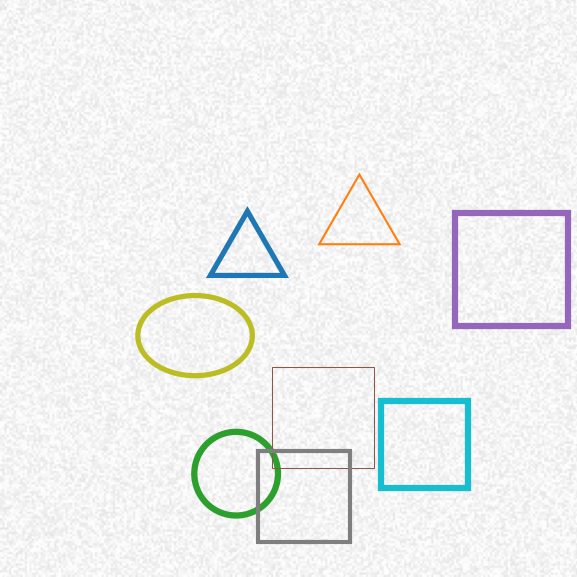[{"shape": "triangle", "thickness": 2.5, "radius": 0.37, "center": [0.428, 0.559]}, {"shape": "triangle", "thickness": 1, "radius": 0.4, "center": [0.622, 0.616]}, {"shape": "circle", "thickness": 3, "radius": 0.36, "center": [0.409, 0.179]}, {"shape": "square", "thickness": 3, "radius": 0.49, "center": [0.885, 0.533]}, {"shape": "square", "thickness": 0.5, "radius": 0.44, "center": [0.56, 0.276]}, {"shape": "square", "thickness": 2, "radius": 0.4, "center": [0.527, 0.139]}, {"shape": "oval", "thickness": 2.5, "radius": 0.5, "center": [0.338, 0.418]}, {"shape": "square", "thickness": 3, "radius": 0.38, "center": [0.735, 0.23]}]